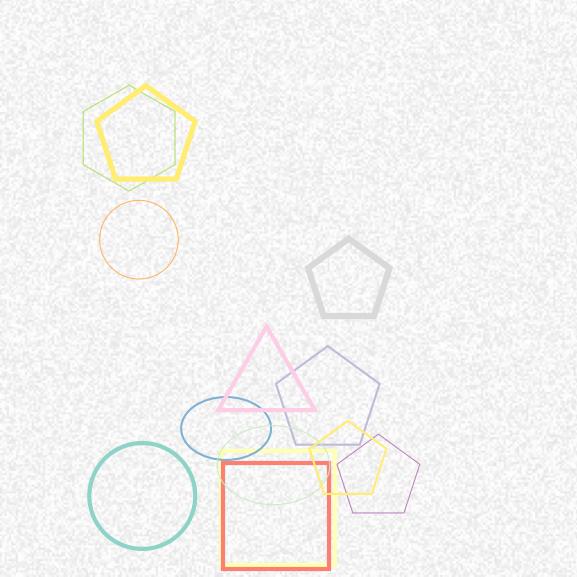[{"shape": "circle", "thickness": 2, "radius": 0.46, "center": [0.246, 0.14]}, {"shape": "square", "thickness": 2, "radius": 0.5, "center": [0.481, 0.12]}, {"shape": "pentagon", "thickness": 1, "radius": 0.47, "center": [0.568, 0.305]}, {"shape": "square", "thickness": 2, "radius": 0.46, "center": [0.478, 0.106]}, {"shape": "oval", "thickness": 1, "radius": 0.39, "center": [0.392, 0.257]}, {"shape": "circle", "thickness": 0.5, "radius": 0.34, "center": [0.241, 0.584]}, {"shape": "hexagon", "thickness": 0.5, "radius": 0.46, "center": [0.224, 0.76]}, {"shape": "triangle", "thickness": 2, "radius": 0.48, "center": [0.462, 0.337]}, {"shape": "pentagon", "thickness": 3, "radius": 0.37, "center": [0.604, 0.512]}, {"shape": "pentagon", "thickness": 0.5, "radius": 0.38, "center": [0.655, 0.172]}, {"shape": "oval", "thickness": 0.5, "radius": 0.49, "center": [0.474, 0.194]}, {"shape": "pentagon", "thickness": 2.5, "radius": 0.45, "center": [0.253, 0.761]}, {"shape": "pentagon", "thickness": 1, "radius": 0.35, "center": [0.602, 0.2]}]